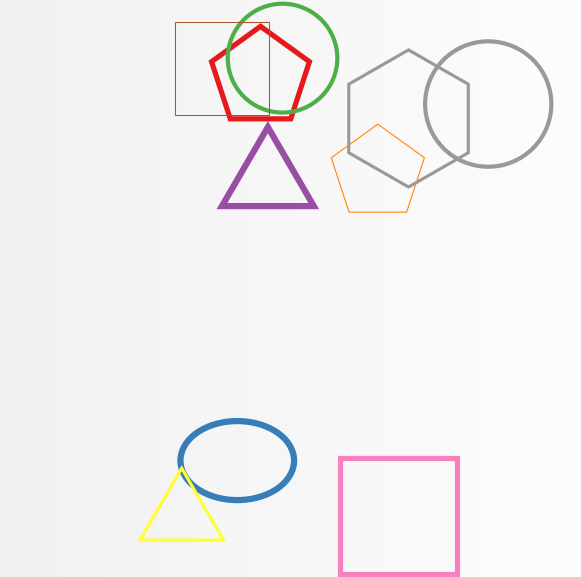[{"shape": "pentagon", "thickness": 2.5, "radius": 0.44, "center": [0.448, 0.865]}, {"shape": "oval", "thickness": 3, "radius": 0.49, "center": [0.408, 0.202]}, {"shape": "circle", "thickness": 2, "radius": 0.47, "center": [0.486, 0.898]}, {"shape": "triangle", "thickness": 3, "radius": 0.46, "center": [0.461, 0.688]}, {"shape": "pentagon", "thickness": 0.5, "radius": 0.42, "center": [0.65, 0.7]}, {"shape": "triangle", "thickness": 1.5, "radius": 0.41, "center": [0.313, 0.105]}, {"shape": "square", "thickness": 0.5, "radius": 0.4, "center": [0.382, 0.881]}, {"shape": "square", "thickness": 2.5, "radius": 0.5, "center": [0.685, 0.105]}, {"shape": "hexagon", "thickness": 1.5, "radius": 0.59, "center": [0.703, 0.794]}, {"shape": "circle", "thickness": 2, "radius": 0.54, "center": [0.84, 0.819]}]